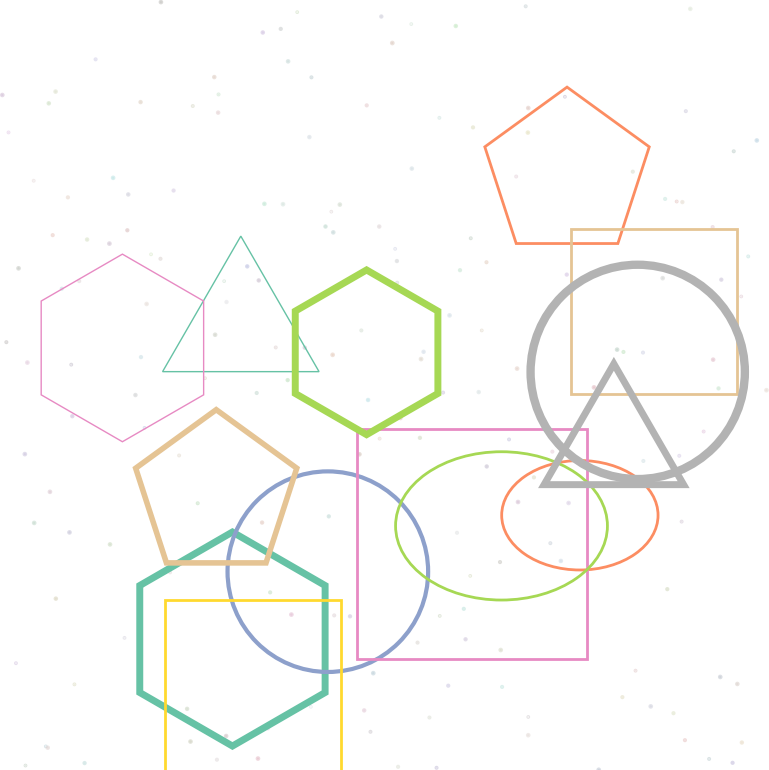[{"shape": "triangle", "thickness": 0.5, "radius": 0.59, "center": [0.313, 0.576]}, {"shape": "hexagon", "thickness": 2.5, "radius": 0.69, "center": [0.302, 0.17]}, {"shape": "oval", "thickness": 1, "radius": 0.51, "center": [0.753, 0.331]}, {"shape": "pentagon", "thickness": 1, "radius": 0.56, "center": [0.736, 0.775]}, {"shape": "circle", "thickness": 1.5, "radius": 0.65, "center": [0.426, 0.258]}, {"shape": "square", "thickness": 1, "radius": 0.75, "center": [0.613, 0.293]}, {"shape": "hexagon", "thickness": 0.5, "radius": 0.61, "center": [0.159, 0.548]}, {"shape": "hexagon", "thickness": 2.5, "radius": 0.53, "center": [0.476, 0.542]}, {"shape": "oval", "thickness": 1, "radius": 0.69, "center": [0.651, 0.317]}, {"shape": "square", "thickness": 1, "radius": 0.57, "center": [0.329, 0.107]}, {"shape": "square", "thickness": 1, "radius": 0.54, "center": [0.849, 0.595]}, {"shape": "pentagon", "thickness": 2, "radius": 0.55, "center": [0.281, 0.358]}, {"shape": "circle", "thickness": 3, "radius": 0.7, "center": [0.828, 0.517]}, {"shape": "triangle", "thickness": 2.5, "radius": 0.52, "center": [0.797, 0.423]}]